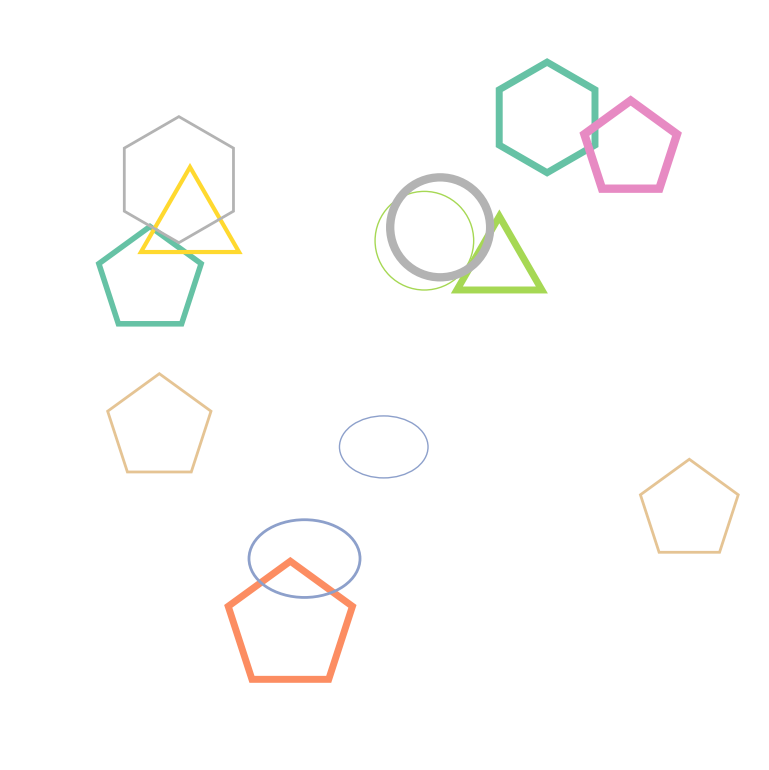[{"shape": "pentagon", "thickness": 2, "radius": 0.35, "center": [0.195, 0.636]}, {"shape": "hexagon", "thickness": 2.5, "radius": 0.36, "center": [0.711, 0.848]}, {"shape": "pentagon", "thickness": 2.5, "radius": 0.42, "center": [0.377, 0.186]}, {"shape": "oval", "thickness": 1, "radius": 0.36, "center": [0.395, 0.275]}, {"shape": "oval", "thickness": 0.5, "radius": 0.29, "center": [0.498, 0.42]}, {"shape": "pentagon", "thickness": 3, "radius": 0.32, "center": [0.819, 0.806]}, {"shape": "circle", "thickness": 0.5, "radius": 0.32, "center": [0.551, 0.687]}, {"shape": "triangle", "thickness": 2.5, "radius": 0.32, "center": [0.649, 0.655]}, {"shape": "triangle", "thickness": 1.5, "radius": 0.37, "center": [0.247, 0.709]}, {"shape": "pentagon", "thickness": 1, "radius": 0.35, "center": [0.207, 0.444]}, {"shape": "pentagon", "thickness": 1, "radius": 0.33, "center": [0.895, 0.337]}, {"shape": "hexagon", "thickness": 1, "radius": 0.41, "center": [0.232, 0.767]}, {"shape": "circle", "thickness": 3, "radius": 0.32, "center": [0.572, 0.705]}]